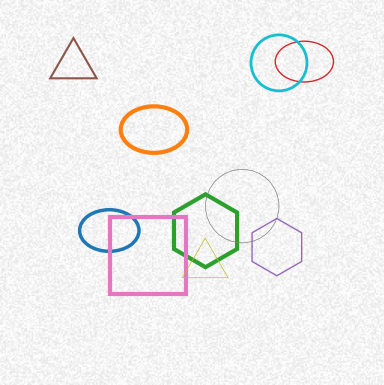[{"shape": "oval", "thickness": 2.5, "radius": 0.39, "center": [0.284, 0.401]}, {"shape": "oval", "thickness": 3, "radius": 0.43, "center": [0.4, 0.663]}, {"shape": "hexagon", "thickness": 3, "radius": 0.47, "center": [0.534, 0.401]}, {"shape": "oval", "thickness": 1, "radius": 0.38, "center": [0.791, 0.84]}, {"shape": "hexagon", "thickness": 1, "radius": 0.37, "center": [0.719, 0.358]}, {"shape": "triangle", "thickness": 1.5, "radius": 0.35, "center": [0.191, 0.831]}, {"shape": "square", "thickness": 3, "radius": 0.5, "center": [0.384, 0.336]}, {"shape": "circle", "thickness": 0.5, "radius": 0.48, "center": [0.629, 0.465]}, {"shape": "triangle", "thickness": 0.5, "radius": 0.34, "center": [0.533, 0.313]}, {"shape": "circle", "thickness": 2, "radius": 0.36, "center": [0.725, 0.837]}]